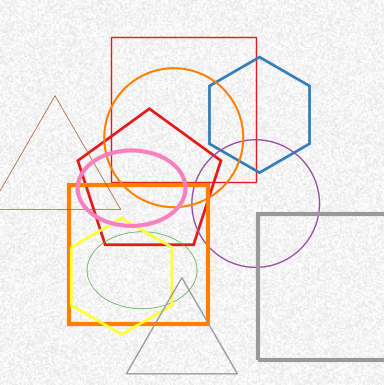[{"shape": "pentagon", "thickness": 2, "radius": 0.98, "center": [0.388, 0.522]}, {"shape": "square", "thickness": 1, "radius": 0.94, "center": [0.476, 0.715]}, {"shape": "hexagon", "thickness": 2, "radius": 0.75, "center": [0.674, 0.702]}, {"shape": "oval", "thickness": 0.5, "radius": 0.71, "center": [0.369, 0.298]}, {"shape": "circle", "thickness": 1, "radius": 0.83, "center": [0.664, 0.471]}, {"shape": "circle", "thickness": 1.5, "radius": 0.9, "center": [0.451, 0.642]}, {"shape": "square", "thickness": 3, "radius": 0.9, "center": [0.359, 0.338]}, {"shape": "hexagon", "thickness": 2, "radius": 0.75, "center": [0.316, 0.282]}, {"shape": "triangle", "thickness": 0.5, "radius": 0.99, "center": [0.143, 0.554]}, {"shape": "oval", "thickness": 3, "radius": 0.7, "center": [0.342, 0.511]}, {"shape": "square", "thickness": 3, "radius": 0.95, "center": [0.86, 0.255]}, {"shape": "triangle", "thickness": 1, "radius": 0.83, "center": [0.472, 0.112]}]